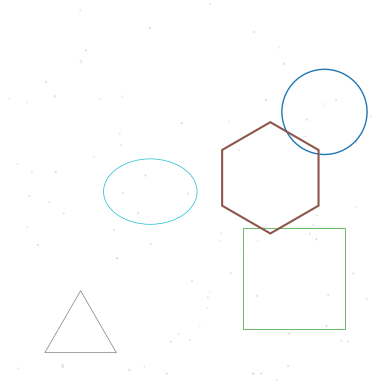[{"shape": "circle", "thickness": 1, "radius": 0.55, "center": [0.843, 0.709]}, {"shape": "square", "thickness": 0.5, "radius": 0.66, "center": [0.763, 0.276]}, {"shape": "hexagon", "thickness": 1.5, "radius": 0.72, "center": [0.702, 0.538]}, {"shape": "triangle", "thickness": 0.5, "radius": 0.54, "center": [0.209, 0.138]}, {"shape": "oval", "thickness": 0.5, "radius": 0.61, "center": [0.39, 0.502]}]